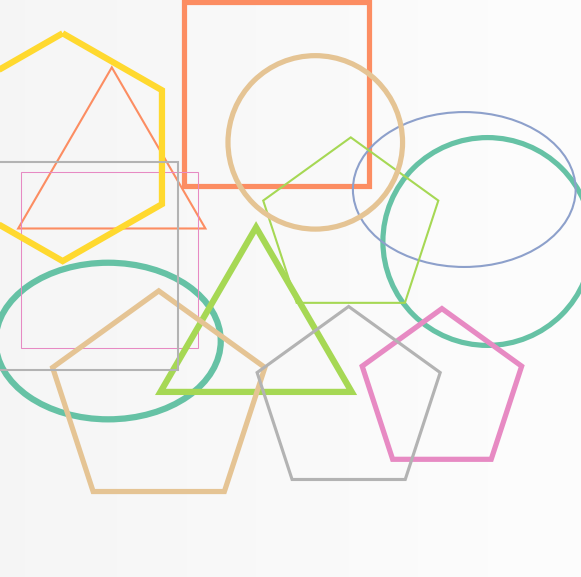[{"shape": "oval", "thickness": 3, "radius": 0.97, "center": [0.186, 0.409]}, {"shape": "circle", "thickness": 2.5, "radius": 0.9, "center": [0.839, 0.581]}, {"shape": "square", "thickness": 2.5, "radius": 0.8, "center": [0.476, 0.836]}, {"shape": "triangle", "thickness": 1, "radius": 0.93, "center": [0.192, 0.696]}, {"shape": "oval", "thickness": 1, "radius": 0.96, "center": [0.799, 0.671]}, {"shape": "square", "thickness": 0.5, "radius": 0.76, "center": [0.188, 0.549]}, {"shape": "pentagon", "thickness": 2.5, "radius": 0.72, "center": [0.76, 0.32]}, {"shape": "triangle", "thickness": 3, "radius": 0.95, "center": [0.441, 0.415]}, {"shape": "pentagon", "thickness": 1, "radius": 0.79, "center": [0.603, 0.603]}, {"shape": "hexagon", "thickness": 3, "radius": 0.99, "center": [0.108, 0.744]}, {"shape": "pentagon", "thickness": 2.5, "radius": 0.96, "center": [0.273, 0.303]}, {"shape": "circle", "thickness": 2.5, "radius": 0.75, "center": [0.542, 0.753]}, {"shape": "square", "thickness": 1, "radius": 0.9, "center": [0.126, 0.538]}, {"shape": "pentagon", "thickness": 1.5, "radius": 0.83, "center": [0.6, 0.303]}]